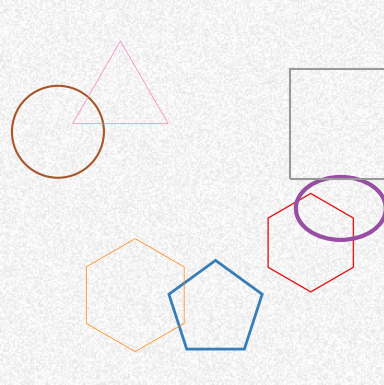[{"shape": "hexagon", "thickness": 1, "radius": 0.64, "center": [0.807, 0.37]}, {"shape": "pentagon", "thickness": 2, "radius": 0.64, "center": [0.56, 0.196]}, {"shape": "oval", "thickness": 3, "radius": 0.58, "center": [0.885, 0.459]}, {"shape": "hexagon", "thickness": 0.5, "radius": 0.73, "center": [0.351, 0.233]}, {"shape": "circle", "thickness": 1.5, "radius": 0.6, "center": [0.15, 0.658]}, {"shape": "triangle", "thickness": 0.5, "radius": 0.72, "center": [0.313, 0.75]}, {"shape": "square", "thickness": 1.5, "radius": 0.71, "center": [0.896, 0.679]}]